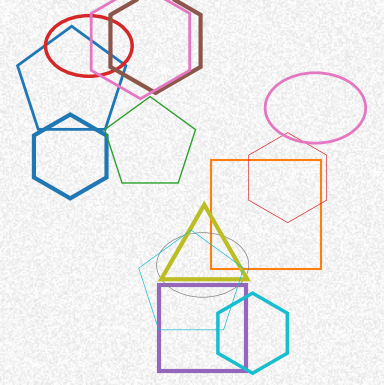[{"shape": "hexagon", "thickness": 3, "radius": 0.54, "center": [0.182, 0.594]}, {"shape": "pentagon", "thickness": 2, "radius": 0.74, "center": [0.186, 0.784]}, {"shape": "square", "thickness": 1.5, "radius": 0.71, "center": [0.691, 0.443]}, {"shape": "pentagon", "thickness": 1, "radius": 0.62, "center": [0.39, 0.625]}, {"shape": "hexagon", "thickness": 0.5, "radius": 0.58, "center": [0.747, 0.539]}, {"shape": "oval", "thickness": 2.5, "radius": 0.56, "center": [0.231, 0.881]}, {"shape": "square", "thickness": 3, "radius": 0.56, "center": [0.526, 0.148]}, {"shape": "hexagon", "thickness": 3, "radius": 0.68, "center": [0.404, 0.894]}, {"shape": "oval", "thickness": 2, "radius": 0.65, "center": [0.819, 0.72]}, {"shape": "hexagon", "thickness": 2, "radius": 0.74, "center": [0.365, 0.891]}, {"shape": "oval", "thickness": 0.5, "radius": 0.6, "center": [0.526, 0.312]}, {"shape": "triangle", "thickness": 3, "radius": 0.65, "center": [0.531, 0.339]}, {"shape": "hexagon", "thickness": 2.5, "radius": 0.52, "center": [0.656, 0.135]}, {"shape": "pentagon", "thickness": 0.5, "radius": 0.72, "center": [0.497, 0.259]}]